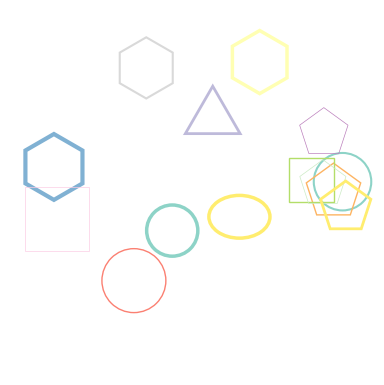[{"shape": "circle", "thickness": 1.5, "radius": 0.37, "center": [0.89, 0.528]}, {"shape": "circle", "thickness": 2.5, "radius": 0.33, "center": [0.447, 0.401]}, {"shape": "hexagon", "thickness": 2.5, "radius": 0.41, "center": [0.675, 0.839]}, {"shape": "triangle", "thickness": 2, "radius": 0.41, "center": [0.553, 0.694]}, {"shape": "circle", "thickness": 1, "radius": 0.42, "center": [0.348, 0.271]}, {"shape": "hexagon", "thickness": 3, "radius": 0.43, "center": [0.14, 0.566]}, {"shape": "pentagon", "thickness": 1, "radius": 0.37, "center": [0.866, 0.502]}, {"shape": "square", "thickness": 1, "radius": 0.29, "center": [0.81, 0.532]}, {"shape": "square", "thickness": 0.5, "radius": 0.41, "center": [0.148, 0.432]}, {"shape": "hexagon", "thickness": 1.5, "radius": 0.4, "center": [0.38, 0.824]}, {"shape": "pentagon", "thickness": 0.5, "radius": 0.33, "center": [0.841, 0.654]}, {"shape": "pentagon", "thickness": 0.5, "radius": 0.32, "center": [0.839, 0.522]}, {"shape": "oval", "thickness": 2.5, "radius": 0.4, "center": [0.622, 0.437]}, {"shape": "pentagon", "thickness": 2, "radius": 0.34, "center": [0.898, 0.461]}]